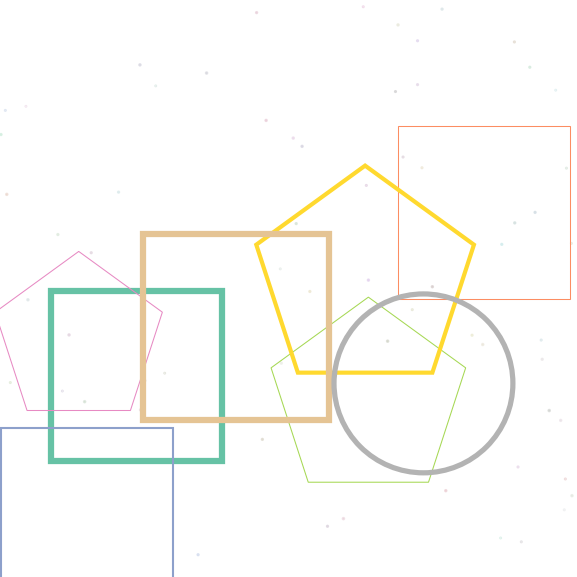[{"shape": "square", "thickness": 3, "radius": 0.74, "center": [0.236, 0.348]}, {"shape": "square", "thickness": 0.5, "radius": 0.75, "center": [0.838, 0.631]}, {"shape": "square", "thickness": 1, "radius": 0.74, "center": [0.15, 0.109]}, {"shape": "pentagon", "thickness": 0.5, "radius": 0.76, "center": [0.136, 0.411]}, {"shape": "pentagon", "thickness": 0.5, "radius": 0.89, "center": [0.638, 0.307]}, {"shape": "pentagon", "thickness": 2, "radius": 0.99, "center": [0.632, 0.514]}, {"shape": "square", "thickness": 3, "radius": 0.81, "center": [0.409, 0.432]}, {"shape": "circle", "thickness": 2.5, "radius": 0.77, "center": [0.733, 0.335]}]